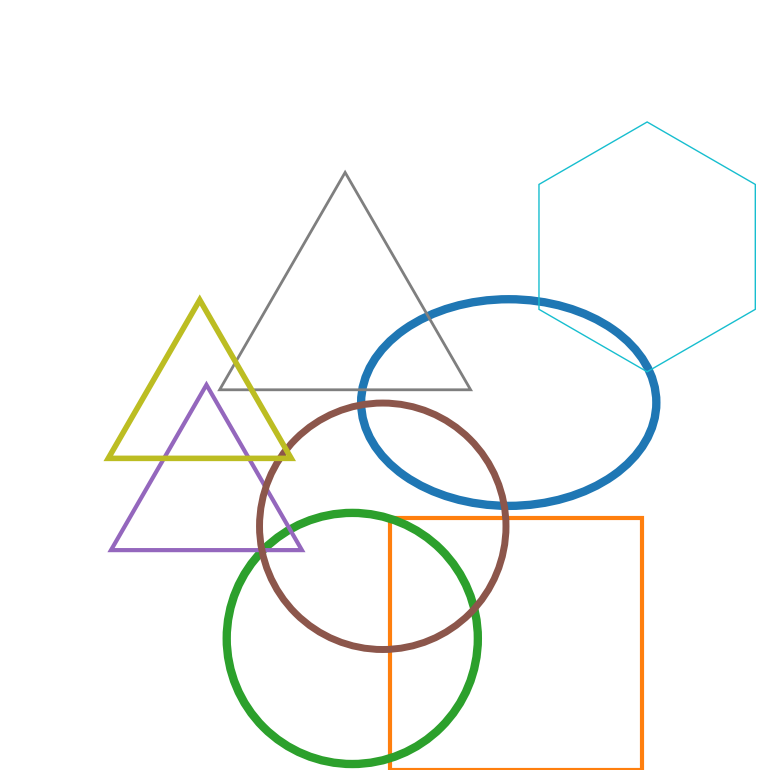[{"shape": "oval", "thickness": 3, "radius": 0.96, "center": [0.661, 0.477]}, {"shape": "square", "thickness": 1.5, "radius": 0.82, "center": [0.67, 0.164]}, {"shape": "circle", "thickness": 3, "radius": 0.82, "center": [0.458, 0.171]}, {"shape": "triangle", "thickness": 1.5, "radius": 0.72, "center": [0.268, 0.357]}, {"shape": "circle", "thickness": 2.5, "radius": 0.8, "center": [0.497, 0.317]}, {"shape": "triangle", "thickness": 1, "radius": 0.94, "center": [0.448, 0.588]}, {"shape": "triangle", "thickness": 2, "radius": 0.69, "center": [0.259, 0.473]}, {"shape": "hexagon", "thickness": 0.5, "radius": 0.81, "center": [0.84, 0.679]}]